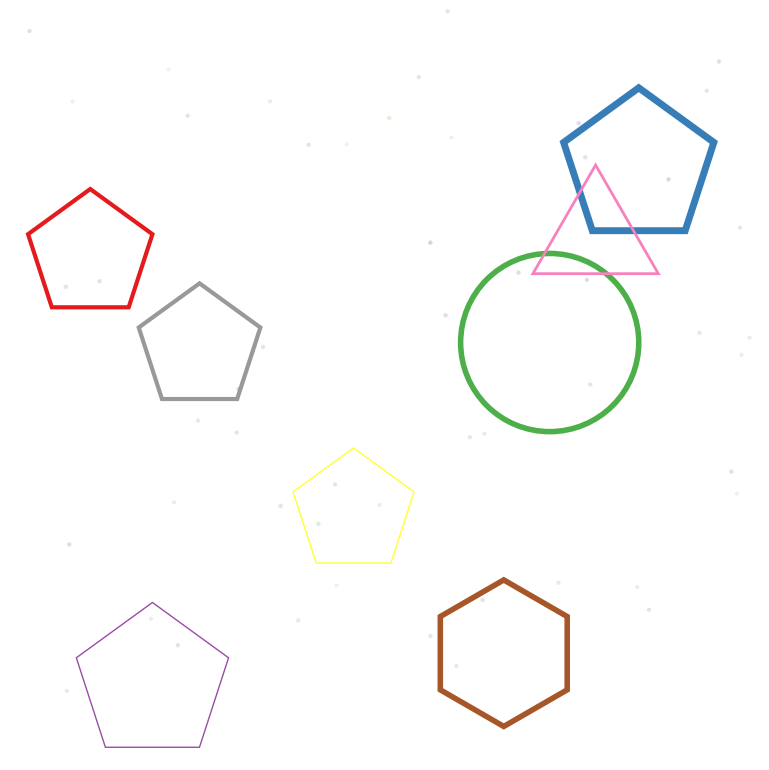[{"shape": "pentagon", "thickness": 1.5, "radius": 0.42, "center": [0.117, 0.67]}, {"shape": "pentagon", "thickness": 2.5, "radius": 0.51, "center": [0.83, 0.783]}, {"shape": "circle", "thickness": 2, "radius": 0.58, "center": [0.714, 0.555]}, {"shape": "pentagon", "thickness": 0.5, "radius": 0.52, "center": [0.198, 0.114]}, {"shape": "pentagon", "thickness": 0.5, "radius": 0.41, "center": [0.459, 0.336]}, {"shape": "hexagon", "thickness": 2, "radius": 0.48, "center": [0.654, 0.152]}, {"shape": "triangle", "thickness": 1, "radius": 0.47, "center": [0.774, 0.692]}, {"shape": "pentagon", "thickness": 1.5, "radius": 0.42, "center": [0.259, 0.549]}]